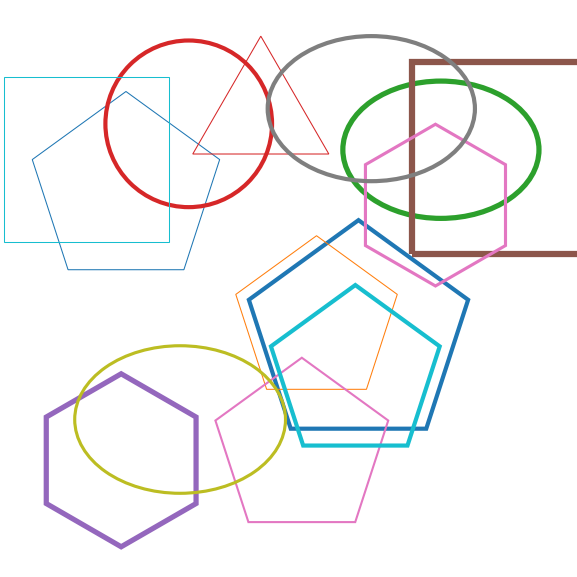[{"shape": "pentagon", "thickness": 0.5, "radius": 0.85, "center": [0.218, 0.67]}, {"shape": "pentagon", "thickness": 2, "radius": 1.0, "center": [0.621, 0.418]}, {"shape": "pentagon", "thickness": 0.5, "radius": 0.74, "center": [0.548, 0.444]}, {"shape": "oval", "thickness": 2.5, "radius": 0.85, "center": [0.763, 0.74]}, {"shape": "circle", "thickness": 2, "radius": 0.72, "center": [0.327, 0.785]}, {"shape": "triangle", "thickness": 0.5, "radius": 0.68, "center": [0.452, 0.8]}, {"shape": "hexagon", "thickness": 2.5, "radius": 0.75, "center": [0.21, 0.202]}, {"shape": "square", "thickness": 3, "radius": 0.83, "center": [0.88, 0.725]}, {"shape": "hexagon", "thickness": 1.5, "radius": 0.7, "center": [0.754, 0.644]}, {"shape": "pentagon", "thickness": 1, "radius": 0.79, "center": [0.523, 0.222]}, {"shape": "oval", "thickness": 2, "radius": 0.9, "center": [0.643, 0.811]}, {"shape": "oval", "thickness": 1.5, "radius": 0.91, "center": [0.312, 0.273]}, {"shape": "square", "thickness": 0.5, "radius": 0.71, "center": [0.149, 0.722]}, {"shape": "pentagon", "thickness": 2, "radius": 0.77, "center": [0.615, 0.352]}]